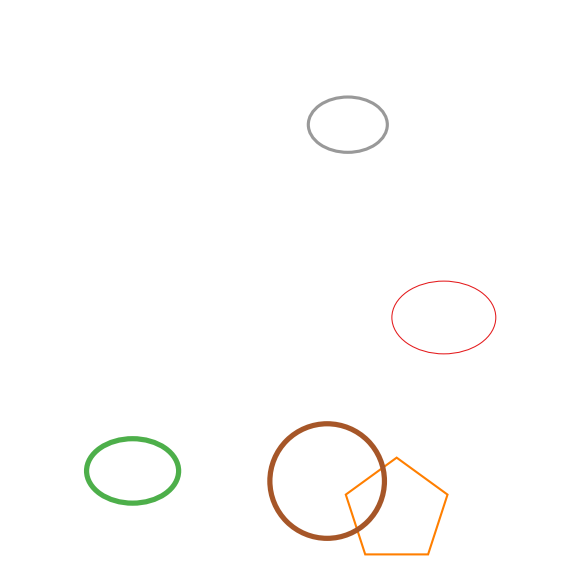[{"shape": "oval", "thickness": 0.5, "radius": 0.45, "center": [0.769, 0.449]}, {"shape": "oval", "thickness": 2.5, "radius": 0.4, "center": [0.23, 0.184]}, {"shape": "pentagon", "thickness": 1, "radius": 0.46, "center": [0.687, 0.114]}, {"shape": "circle", "thickness": 2.5, "radius": 0.5, "center": [0.567, 0.166]}, {"shape": "oval", "thickness": 1.5, "radius": 0.34, "center": [0.602, 0.783]}]